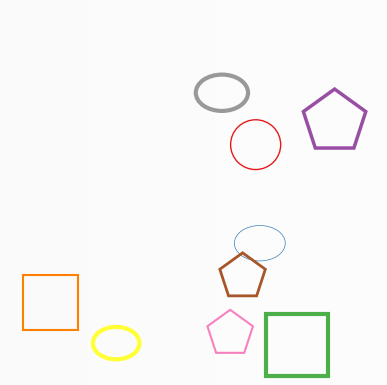[{"shape": "circle", "thickness": 1, "radius": 0.32, "center": [0.66, 0.624]}, {"shape": "oval", "thickness": 0.5, "radius": 0.33, "center": [0.67, 0.368]}, {"shape": "square", "thickness": 3, "radius": 0.4, "center": [0.767, 0.104]}, {"shape": "pentagon", "thickness": 2.5, "radius": 0.42, "center": [0.863, 0.684]}, {"shape": "square", "thickness": 1.5, "radius": 0.35, "center": [0.131, 0.214]}, {"shape": "oval", "thickness": 3, "radius": 0.3, "center": [0.3, 0.109]}, {"shape": "pentagon", "thickness": 2, "radius": 0.31, "center": [0.626, 0.282]}, {"shape": "pentagon", "thickness": 1.5, "radius": 0.31, "center": [0.594, 0.134]}, {"shape": "oval", "thickness": 3, "radius": 0.34, "center": [0.573, 0.759]}]